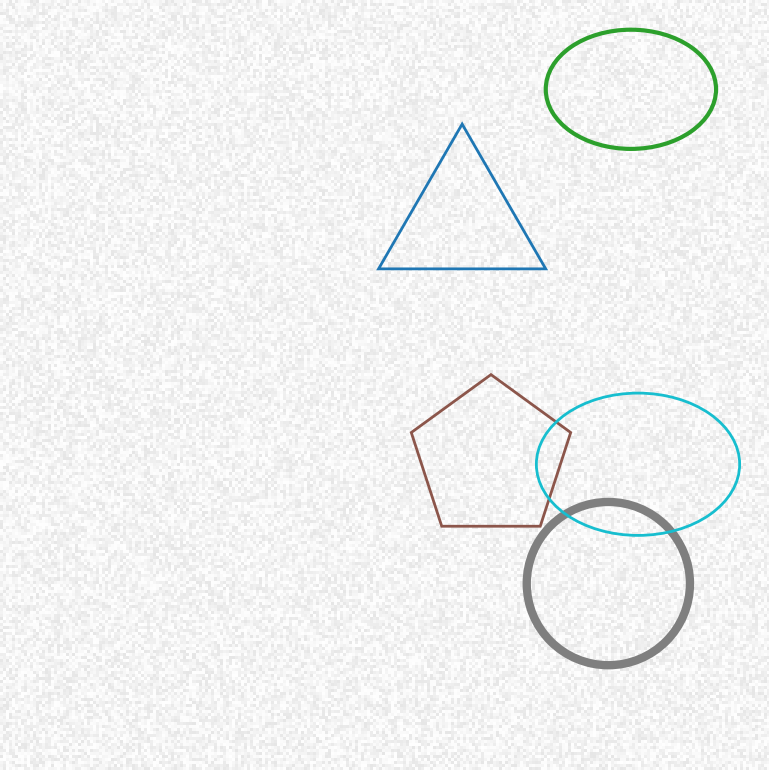[{"shape": "triangle", "thickness": 1, "radius": 0.63, "center": [0.6, 0.713]}, {"shape": "oval", "thickness": 1.5, "radius": 0.55, "center": [0.819, 0.884]}, {"shape": "pentagon", "thickness": 1, "radius": 0.54, "center": [0.638, 0.405]}, {"shape": "circle", "thickness": 3, "radius": 0.53, "center": [0.79, 0.242]}, {"shape": "oval", "thickness": 1, "radius": 0.66, "center": [0.829, 0.397]}]